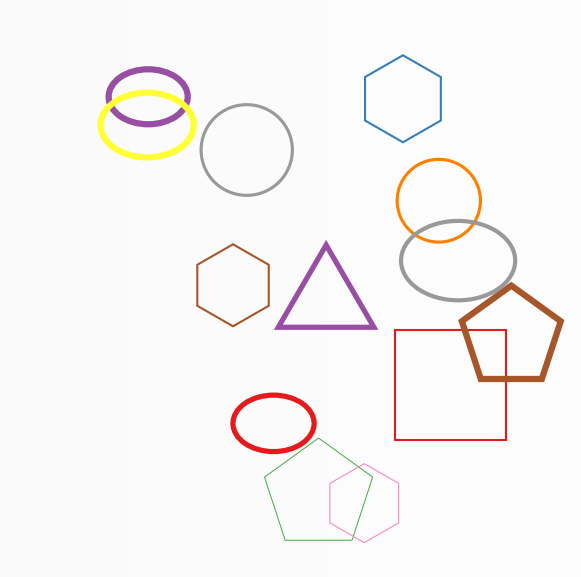[{"shape": "oval", "thickness": 2.5, "radius": 0.35, "center": [0.471, 0.266]}, {"shape": "square", "thickness": 1, "radius": 0.48, "center": [0.775, 0.332]}, {"shape": "hexagon", "thickness": 1, "radius": 0.38, "center": [0.693, 0.828]}, {"shape": "pentagon", "thickness": 0.5, "radius": 0.49, "center": [0.548, 0.143]}, {"shape": "triangle", "thickness": 2.5, "radius": 0.47, "center": [0.561, 0.48]}, {"shape": "oval", "thickness": 3, "radius": 0.34, "center": [0.255, 0.832]}, {"shape": "circle", "thickness": 1.5, "radius": 0.36, "center": [0.755, 0.652]}, {"shape": "oval", "thickness": 3, "radius": 0.4, "center": [0.253, 0.783]}, {"shape": "hexagon", "thickness": 1, "radius": 0.35, "center": [0.401, 0.505]}, {"shape": "pentagon", "thickness": 3, "radius": 0.45, "center": [0.88, 0.415]}, {"shape": "hexagon", "thickness": 0.5, "radius": 0.34, "center": [0.627, 0.128]}, {"shape": "circle", "thickness": 1.5, "radius": 0.39, "center": [0.424, 0.739]}, {"shape": "oval", "thickness": 2, "radius": 0.49, "center": [0.788, 0.548]}]